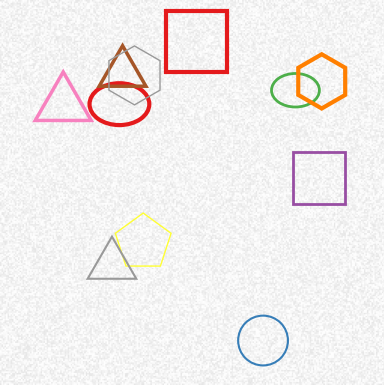[{"shape": "oval", "thickness": 3, "radius": 0.39, "center": [0.31, 0.729]}, {"shape": "square", "thickness": 3, "radius": 0.4, "center": [0.511, 0.892]}, {"shape": "circle", "thickness": 1.5, "radius": 0.32, "center": [0.683, 0.115]}, {"shape": "oval", "thickness": 2, "radius": 0.31, "center": [0.767, 0.766]}, {"shape": "square", "thickness": 2, "radius": 0.33, "center": [0.829, 0.538]}, {"shape": "hexagon", "thickness": 3, "radius": 0.35, "center": [0.836, 0.789]}, {"shape": "pentagon", "thickness": 1, "radius": 0.38, "center": [0.372, 0.37]}, {"shape": "triangle", "thickness": 2.5, "radius": 0.35, "center": [0.318, 0.811]}, {"shape": "triangle", "thickness": 2.5, "radius": 0.42, "center": [0.164, 0.729]}, {"shape": "hexagon", "thickness": 1, "radius": 0.38, "center": [0.349, 0.804]}, {"shape": "triangle", "thickness": 1.5, "radius": 0.36, "center": [0.291, 0.312]}]